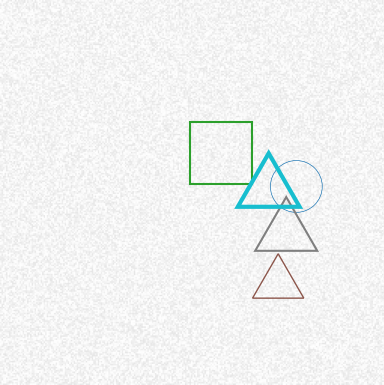[{"shape": "circle", "thickness": 0.5, "radius": 0.34, "center": [0.77, 0.516]}, {"shape": "square", "thickness": 1.5, "radius": 0.4, "center": [0.574, 0.603]}, {"shape": "triangle", "thickness": 1, "radius": 0.38, "center": [0.723, 0.264]}, {"shape": "triangle", "thickness": 1.5, "radius": 0.47, "center": [0.743, 0.395]}, {"shape": "triangle", "thickness": 3, "radius": 0.46, "center": [0.698, 0.509]}]